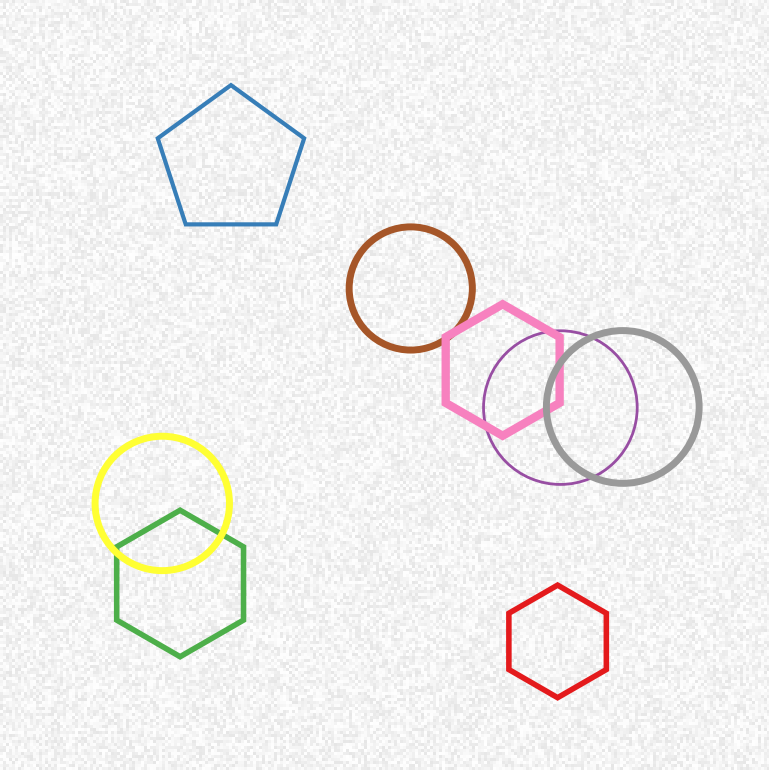[{"shape": "hexagon", "thickness": 2, "radius": 0.37, "center": [0.724, 0.167]}, {"shape": "pentagon", "thickness": 1.5, "radius": 0.5, "center": [0.3, 0.789]}, {"shape": "hexagon", "thickness": 2, "radius": 0.48, "center": [0.234, 0.242]}, {"shape": "circle", "thickness": 1, "radius": 0.5, "center": [0.728, 0.471]}, {"shape": "circle", "thickness": 2.5, "radius": 0.44, "center": [0.211, 0.346]}, {"shape": "circle", "thickness": 2.5, "radius": 0.4, "center": [0.533, 0.625]}, {"shape": "hexagon", "thickness": 3, "radius": 0.43, "center": [0.653, 0.519]}, {"shape": "circle", "thickness": 2.5, "radius": 0.5, "center": [0.809, 0.471]}]